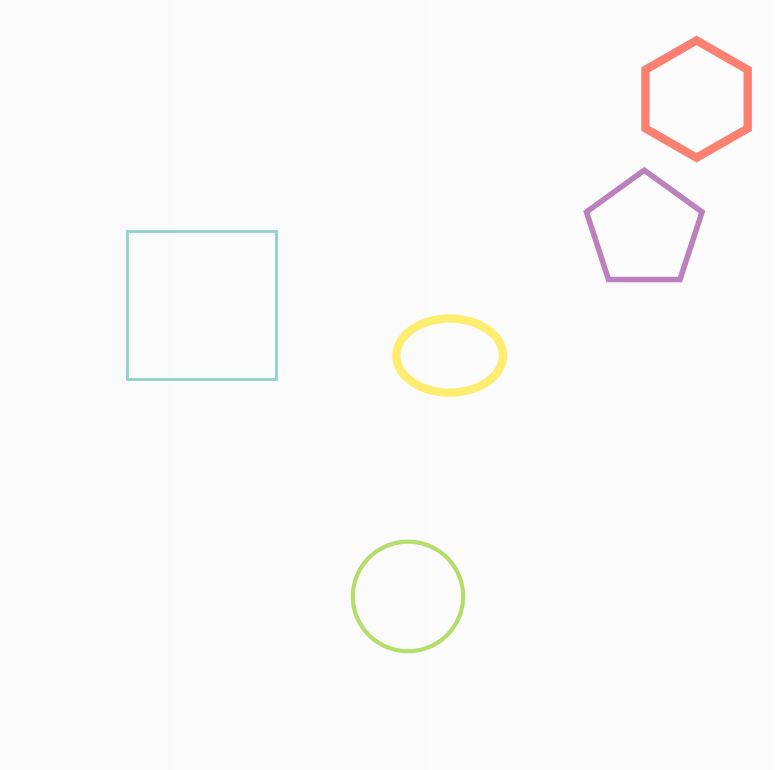[{"shape": "square", "thickness": 1, "radius": 0.48, "center": [0.26, 0.604]}, {"shape": "hexagon", "thickness": 3, "radius": 0.38, "center": [0.899, 0.871]}, {"shape": "circle", "thickness": 1.5, "radius": 0.36, "center": [0.526, 0.225]}, {"shape": "pentagon", "thickness": 2, "radius": 0.39, "center": [0.831, 0.7]}, {"shape": "oval", "thickness": 3, "radius": 0.34, "center": [0.58, 0.538]}]